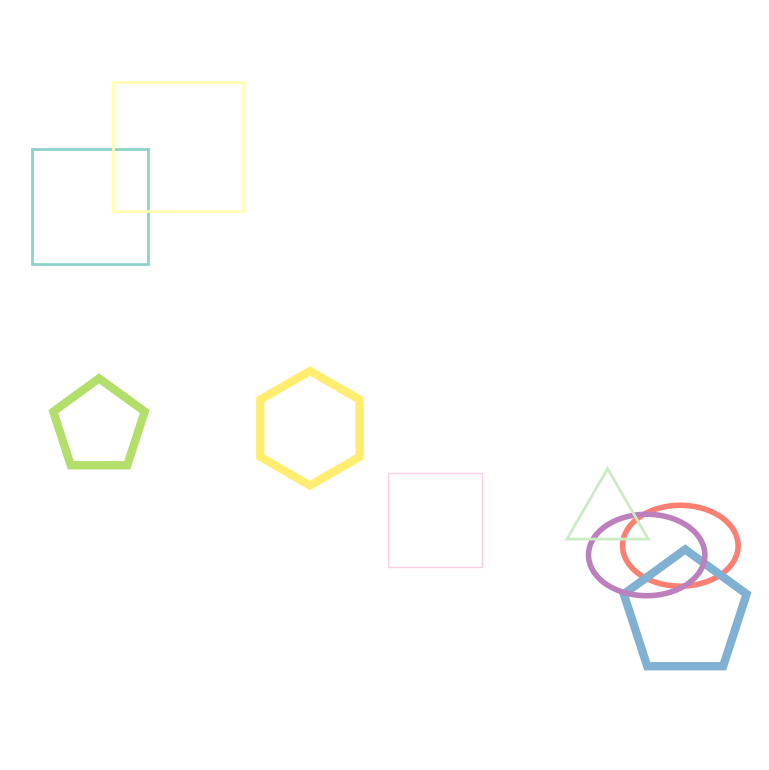[{"shape": "square", "thickness": 1, "radius": 0.37, "center": [0.117, 0.732]}, {"shape": "square", "thickness": 1, "radius": 0.42, "center": [0.231, 0.809]}, {"shape": "oval", "thickness": 2, "radius": 0.38, "center": [0.884, 0.291]}, {"shape": "pentagon", "thickness": 3, "radius": 0.42, "center": [0.89, 0.203]}, {"shape": "pentagon", "thickness": 3, "radius": 0.31, "center": [0.129, 0.446]}, {"shape": "square", "thickness": 0.5, "radius": 0.31, "center": [0.565, 0.324]}, {"shape": "oval", "thickness": 2, "radius": 0.38, "center": [0.84, 0.279]}, {"shape": "triangle", "thickness": 1, "radius": 0.3, "center": [0.789, 0.33]}, {"shape": "hexagon", "thickness": 3, "radius": 0.37, "center": [0.402, 0.444]}]